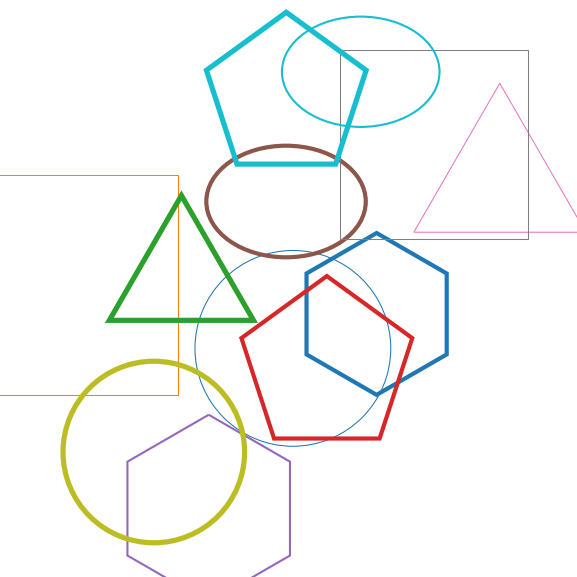[{"shape": "circle", "thickness": 0.5, "radius": 0.85, "center": [0.507, 0.396]}, {"shape": "hexagon", "thickness": 2, "radius": 0.7, "center": [0.652, 0.456]}, {"shape": "square", "thickness": 0.5, "radius": 0.95, "center": [0.118, 0.506]}, {"shape": "triangle", "thickness": 2.5, "radius": 0.72, "center": [0.314, 0.516]}, {"shape": "pentagon", "thickness": 2, "radius": 0.78, "center": [0.566, 0.366]}, {"shape": "hexagon", "thickness": 1, "radius": 0.81, "center": [0.361, 0.118]}, {"shape": "oval", "thickness": 2, "radius": 0.69, "center": [0.495, 0.65]}, {"shape": "triangle", "thickness": 0.5, "radius": 0.86, "center": [0.865, 0.683]}, {"shape": "square", "thickness": 0.5, "radius": 0.82, "center": [0.751, 0.749]}, {"shape": "circle", "thickness": 2.5, "radius": 0.79, "center": [0.266, 0.216]}, {"shape": "oval", "thickness": 1, "radius": 0.68, "center": [0.625, 0.875]}, {"shape": "pentagon", "thickness": 2.5, "radius": 0.73, "center": [0.496, 0.833]}]